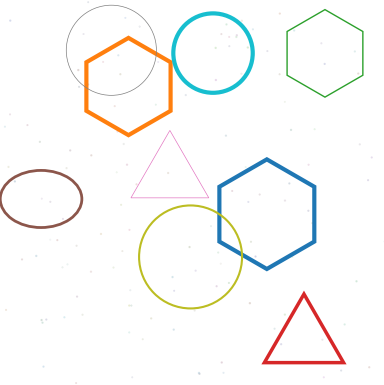[{"shape": "hexagon", "thickness": 3, "radius": 0.71, "center": [0.693, 0.444]}, {"shape": "hexagon", "thickness": 3, "radius": 0.63, "center": [0.334, 0.775]}, {"shape": "hexagon", "thickness": 1, "radius": 0.57, "center": [0.844, 0.861]}, {"shape": "triangle", "thickness": 2.5, "radius": 0.59, "center": [0.79, 0.117]}, {"shape": "oval", "thickness": 2, "radius": 0.53, "center": [0.107, 0.483]}, {"shape": "triangle", "thickness": 0.5, "radius": 0.58, "center": [0.441, 0.545]}, {"shape": "circle", "thickness": 0.5, "radius": 0.59, "center": [0.289, 0.869]}, {"shape": "circle", "thickness": 1.5, "radius": 0.67, "center": [0.495, 0.333]}, {"shape": "circle", "thickness": 3, "radius": 0.52, "center": [0.553, 0.862]}]